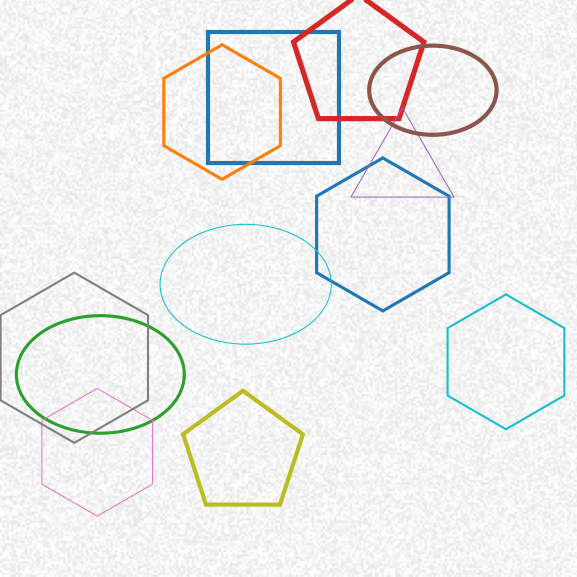[{"shape": "square", "thickness": 2, "radius": 0.57, "center": [0.473, 0.831]}, {"shape": "hexagon", "thickness": 1.5, "radius": 0.66, "center": [0.663, 0.593]}, {"shape": "hexagon", "thickness": 1.5, "radius": 0.58, "center": [0.385, 0.805]}, {"shape": "oval", "thickness": 1.5, "radius": 0.73, "center": [0.174, 0.351]}, {"shape": "pentagon", "thickness": 2.5, "radius": 0.59, "center": [0.621, 0.89]}, {"shape": "triangle", "thickness": 0.5, "radius": 0.52, "center": [0.697, 0.709]}, {"shape": "oval", "thickness": 2, "radius": 0.55, "center": [0.75, 0.843]}, {"shape": "hexagon", "thickness": 0.5, "radius": 0.55, "center": [0.168, 0.216]}, {"shape": "hexagon", "thickness": 1, "radius": 0.74, "center": [0.129, 0.38]}, {"shape": "pentagon", "thickness": 2, "radius": 0.55, "center": [0.421, 0.214]}, {"shape": "hexagon", "thickness": 1, "radius": 0.58, "center": [0.876, 0.373]}, {"shape": "oval", "thickness": 0.5, "radius": 0.74, "center": [0.425, 0.507]}]